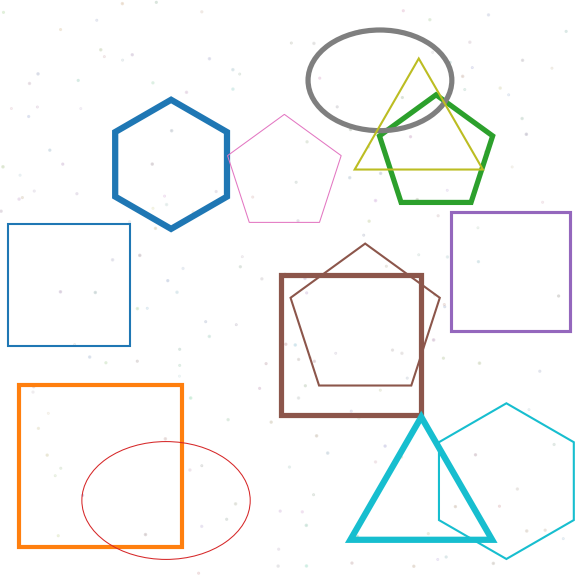[{"shape": "square", "thickness": 1, "radius": 0.53, "center": [0.12, 0.505]}, {"shape": "hexagon", "thickness": 3, "radius": 0.56, "center": [0.296, 0.715]}, {"shape": "square", "thickness": 2, "radius": 0.7, "center": [0.174, 0.193]}, {"shape": "pentagon", "thickness": 2.5, "radius": 0.52, "center": [0.755, 0.732]}, {"shape": "oval", "thickness": 0.5, "radius": 0.73, "center": [0.288, 0.132]}, {"shape": "square", "thickness": 1.5, "radius": 0.51, "center": [0.884, 0.529]}, {"shape": "pentagon", "thickness": 1, "radius": 0.68, "center": [0.632, 0.441]}, {"shape": "square", "thickness": 2.5, "radius": 0.61, "center": [0.608, 0.402]}, {"shape": "pentagon", "thickness": 0.5, "radius": 0.52, "center": [0.492, 0.698]}, {"shape": "oval", "thickness": 2.5, "radius": 0.62, "center": [0.658, 0.86]}, {"shape": "triangle", "thickness": 1, "radius": 0.64, "center": [0.725, 0.77]}, {"shape": "triangle", "thickness": 3, "radius": 0.71, "center": [0.729, 0.135]}, {"shape": "hexagon", "thickness": 1, "radius": 0.67, "center": [0.877, 0.166]}]